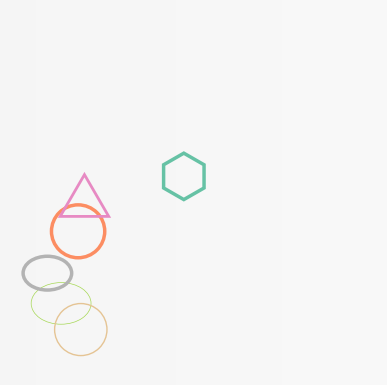[{"shape": "hexagon", "thickness": 2.5, "radius": 0.3, "center": [0.474, 0.542]}, {"shape": "circle", "thickness": 2.5, "radius": 0.34, "center": [0.202, 0.399]}, {"shape": "triangle", "thickness": 2, "radius": 0.36, "center": [0.218, 0.474]}, {"shape": "oval", "thickness": 0.5, "radius": 0.39, "center": [0.158, 0.212]}, {"shape": "circle", "thickness": 1, "radius": 0.34, "center": [0.208, 0.144]}, {"shape": "oval", "thickness": 2.5, "radius": 0.31, "center": [0.122, 0.291]}]